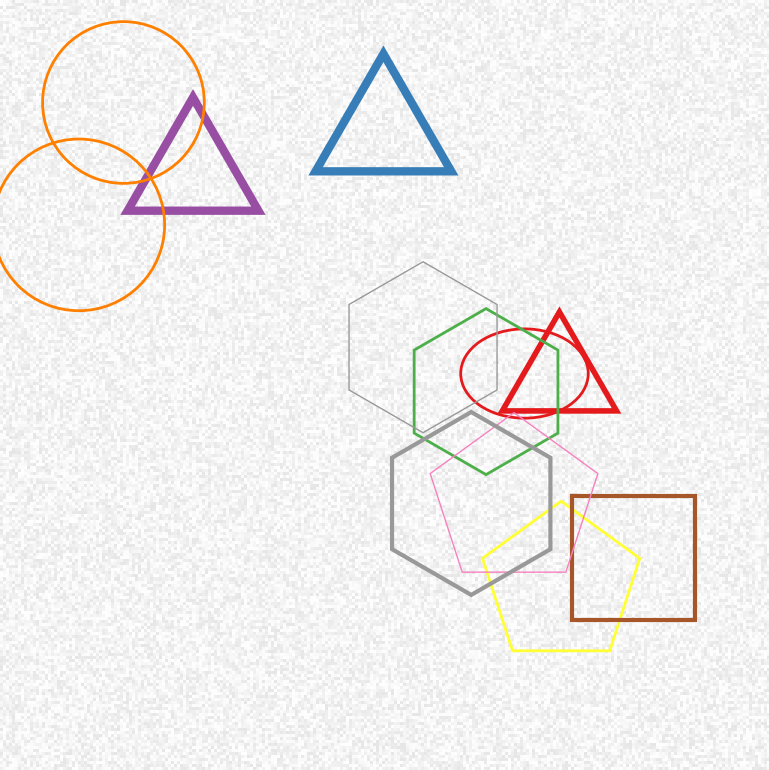[{"shape": "triangle", "thickness": 2, "radius": 0.43, "center": [0.727, 0.509]}, {"shape": "oval", "thickness": 1, "radius": 0.41, "center": [0.681, 0.515]}, {"shape": "triangle", "thickness": 3, "radius": 0.51, "center": [0.498, 0.828]}, {"shape": "hexagon", "thickness": 1, "radius": 0.54, "center": [0.631, 0.491]}, {"shape": "triangle", "thickness": 3, "radius": 0.49, "center": [0.251, 0.775]}, {"shape": "circle", "thickness": 1, "radius": 0.56, "center": [0.102, 0.708]}, {"shape": "circle", "thickness": 1, "radius": 0.53, "center": [0.16, 0.867]}, {"shape": "pentagon", "thickness": 1, "radius": 0.54, "center": [0.729, 0.242]}, {"shape": "square", "thickness": 1.5, "radius": 0.4, "center": [0.823, 0.276]}, {"shape": "pentagon", "thickness": 0.5, "radius": 0.57, "center": [0.668, 0.35]}, {"shape": "hexagon", "thickness": 0.5, "radius": 0.55, "center": [0.549, 0.549]}, {"shape": "hexagon", "thickness": 1.5, "radius": 0.59, "center": [0.612, 0.346]}]